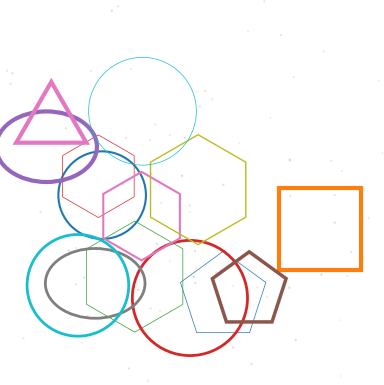[{"shape": "pentagon", "thickness": 0.5, "radius": 0.58, "center": [0.58, 0.23]}, {"shape": "circle", "thickness": 1.5, "radius": 0.57, "center": [0.265, 0.493]}, {"shape": "square", "thickness": 3, "radius": 0.53, "center": [0.832, 0.406]}, {"shape": "hexagon", "thickness": 0.5, "radius": 0.72, "center": [0.35, 0.282]}, {"shape": "circle", "thickness": 2, "radius": 0.75, "center": [0.493, 0.226]}, {"shape": "hexagon", "thickness": 0.5, "radius": 0.54, "center": [0.256, 0.542]}, {"shape": "oval", "thickness": 3, "radius": 0.65, "center": [0.121, 0.619]}, {"shape": "pentagon", "thickness": 2.5, "radius": 0.5, "center": [0.647, 0.245]}, {"shape": "triangle", "thickness": 3, "radius": 0.53, "center": [0.133, 0.682]}, {"shape": "hexagon", "thickness": 1.5, "radius": 0.57, "center": [0.368, 0.439]}, {"shape": "oval", "thickness": 2, "radius": 0.65, "center": [0.247, 0.264]}, {"shape": "hexagon", "thickness": 1, "radius": 0.71, "center": [0.515, 0.507]}, {"shape": "circle", "thickness": 0.5, "radius": 0.7, "center": [0.37, 0.711]}, {"shape": "circle", "thickness": 2, "radius": 0.66, "center": [0.202, 0.259]}]